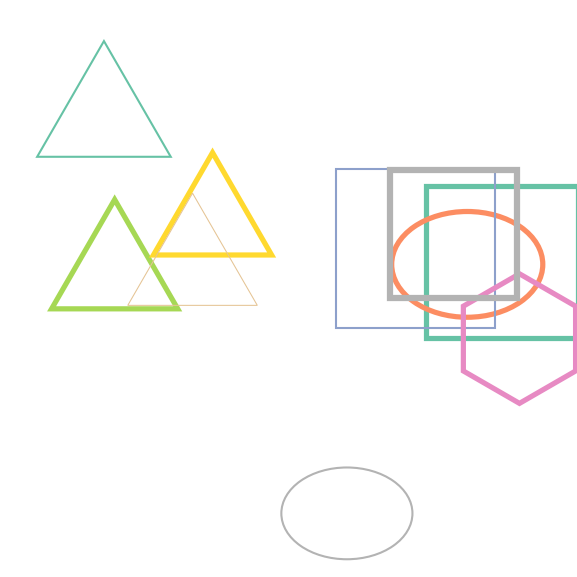[{"shape": "square", "thickness": 2.5, "radius": 0.66, "center": [0.869, 0.545]}, {"shape": "triangle", "thickness": 1, "radius": 0.67, "center": [0.18, 0.794]}, {"shape": "oval", "thickness": 2.5, "radius": 0.65, "center": [0.809, 0.541]}, {"shape": "square", "thickness": 1, "radius": 0.69, "center": [0.719, 0.569]}, {"shape": "hexagon", "thickness": 2.5, "radius": 0.56, "center": [0.9, 0.413]}, {"shape": "triangle", "thickness": 2.5, "radius": 0.63, "center": [0.199, 0.527]}, {"shape": "triangle", "thickness": 2.5, "radius": 0.59, "center": [0.368, 0.617]}, {"shape": "triangle", "thickness": 0.5, "radius": 0.65, "center": [0.333, 0.535]}, {"shape": "oval", "thickness": 1, "radius": 0.57, "center": [0.601, 0.11]}, {"shape": "square", "thickness": 3, "radius": 0.55, "center": [0.785, 0.594]}]